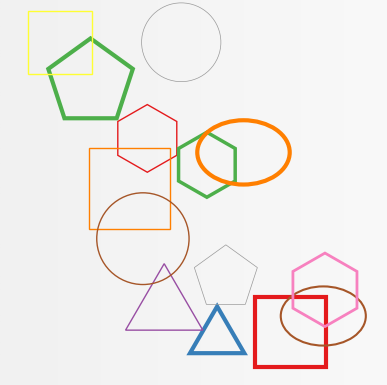[{"shape": "square", "thickness": 3, "radius": 0.45, "center": [0.75, 0.138]}, {"shape": "hexagon", "thickness": 1, "radius": 0.44, "center": [0.38, 0.641]}, {"shape": "triangle", "thickness": 3, "radius": 0.4, "center": [0.56, 0.123]}, {"shape": "pentagon", "thickness": 3, "radius": 0.57, "center": [0.234, 0.786]}, {"shape": "hexagon", "thickness": 2.5, "radius": 0.42, "center": [0.534, 0.572]}, {"shape": "triangle", "thickness": 1, "radius": 0.58, "center": [0.424, 0.2]}, {"shape": "square", "thickness": 1, "radius": 0.52, "center": [0.335, 0.51]}, {"shape": "oval", "thickness": 3, "radius": 0.6, "center": [0.628, 0.604]}, {"shape": "square", "thickness": 1, "radius": 0.41, "center": [0.155, 0.889]}, {"shape": "circle", "thickness": 1, "radius": 0.6, "center": [0.369, 0.38]}, {"shape": "oval", "thickness": 1.5, "radius": 0.55, "center": [0.834, 0.179]}, {"shape": "hexagon", "thickness": 2, "radius": 0.48, "center": [0.839, 0.247]}, {"shape": "pentagon", "thickness": 0.5, "radius": 0.43, "center": [0.583, 0.279]}, {"shape": "circle", "thickness": 0.5, "radius": 0.51, "center": [0.468, 0.89]}]